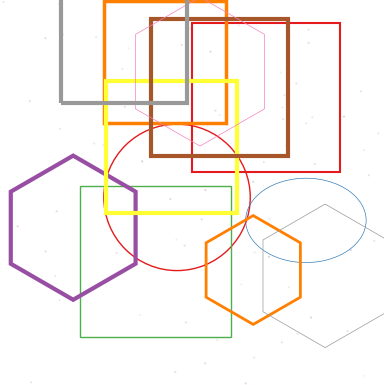[{"shape": "circle", "thickness": 1, "radius": 0.95, "center": [0.46, 0.487]}, {"shape": "square", "thickness": 1.5, "radius": 0.96, "center": [0.691, 0.747]}, {"shape": "oval", "thickness": 0.5, "radius": 0.78, "center": [0.795, 0.428]}, {"shape": "square", "thickness": 1, "radius": 0.98, "center": [0.403, 0.321]}, {"shape": "hexagon", "thickness": 3, "radius": 0.94, "center": [0.19, 0.409]}, {"shape": "square", "thickness": 2.5, "radius": 0.79, "center": [0.429, 0.839]}, {"shape": "hexagon", "thickness": 2, "radius": 0.71, "center": [0.658, 0.299]}, {"shape": "square", "thickness": 3, "radius": 0.85, "center": [0.446, 0.619]}, {"shape": "square", "thickness": 3, "radius": 0.89, "center": [0.57, 0.773]}, {"shape": "hexagon", "thickness": 0.5, "radius": 0.97, "center": [0.52, 0.814]}, {"shape": "hexagon", "thickness": 0.5, "radius": 0.93, "center": [0.845, 0.284]}, {"shape": "square", "thickness": 3, "radius": 0.82, "center": [0.323, 0.897]}]